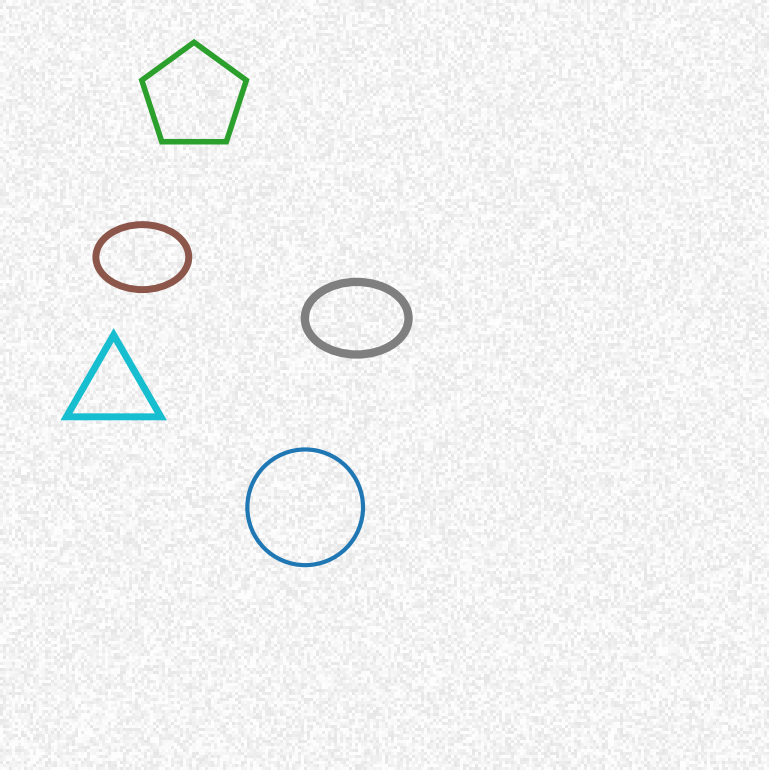[{"shape": "circle", "thickness": 1.5, "radius": 0.38, "center": [0.396, 0.341]}, {"shape": "pentagon", "thickness": 2, "radius": 0.36, "center": [0.252, 0.874]}, {"shape": "oval", "thickness": 2.5, "radius": 0.3, "center": [0.185, 0.666]}, {"shape": "oval", "thickness": 3, "radius": 0.34, "center": [0.463, 0.587]}, {"shape": "triangle", "thickness": 2.5, "radius": 0.35, "center": [0.148, 0.494]}]